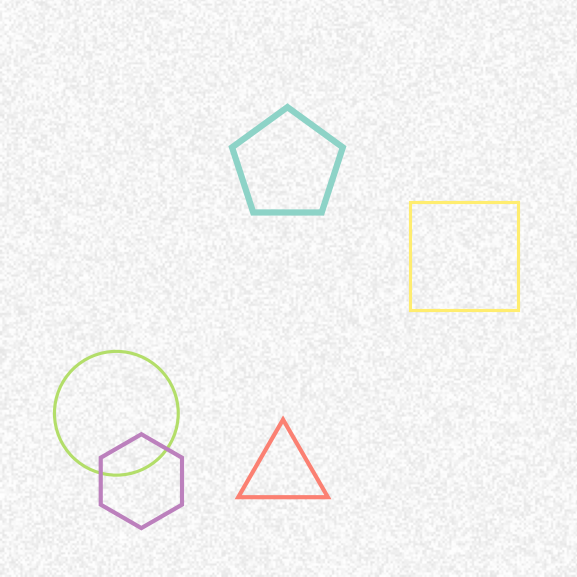[{"shape": "pentagon", "thickness": 3, "radius": 0.5, "center": [0.498, 0.713]}, {"shape": "triangle", "thickness": 2, "radius": 0.45, "center": [0.49, 0.183]}, {"shape": "circle", "thickness": 1.5, "radius": 0.54, "center": [0.201, 0.284]}, {"shape": "hexagon", "thickness": 2, "radius": 0.41, "center": [0.245, 0.166]}, {"shape": "square", "thickness": 1.5, "radius": 0.47, "center": [0.803, 0.556]}]